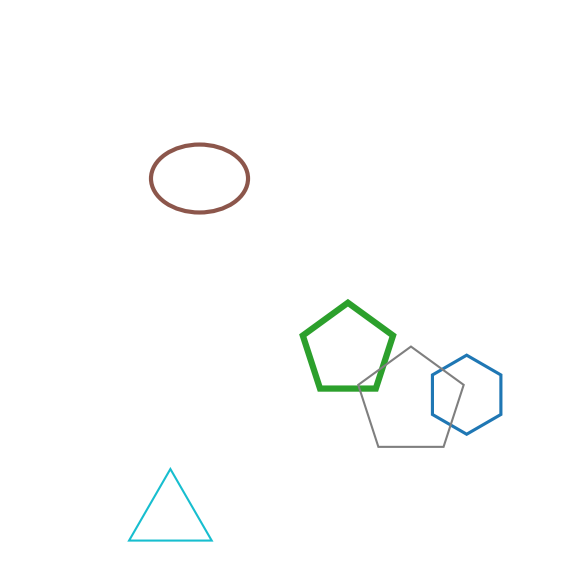[{"shape": "hexagon", "thickness": 1.5, "radius": 0.34, "center": [0.808, 0.316]}, {"shape": "pentagon", "thickness": 3, "radius": 0.41, "center": [0.602, 0.393]}, {"shape": "oval", "thickness": 2, "radius": 0.42, "center": [0.345, 0.69]}, {"shape": "pentagon", "thickness": 1, "radius": 0.48, "center": [0.712, 0.303]}, {"shape": "triangle", "thickness": 1, "radius": 0.41, "center": [0.295, 0.104]}]